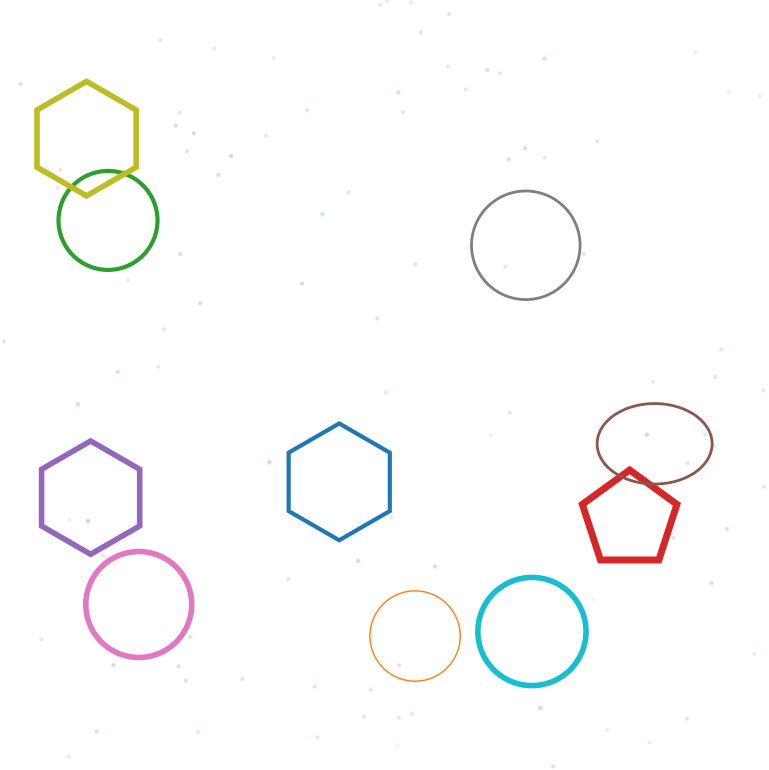[{"shape": "hexagon", "thickness": 1.5, "radius": 0.38, "center": [0.441, 0.374]}, {"shape": "circle", "thickness": 0.5, "radius": 0.29, "center": [0.539, 0.174]}, {"shape": "circle", "thickness": 1.5, "radius": 0.32, "center": [0.14, 0.714]}, {"shape": "pentagon", "thickness": 2.5, "radius": 0.32, "center": [0.818, 0.325]}, {"shape": "hexagon", "thickness": 2, "radius": 0.37, "center": [0.118, 0.354]}, {"shape": "oval", "thickness": 1, "radius": 0.37, "center": [0.85, 0.424]}, {"shape": "circle", "thickness": 2, "radius": 0.34, "center": [0.18, 0.215]}, {"shape": "circle", "thickness": 1, "radius": 0.35, "center": [0.683, 0.681]}, {"shape": "hexagon", "thickness": 2, "radius": 0.37, "center": [0.112, 0.82]}, {"shape": "circle", "thickness": 2, "radius": 0.35, "center": [0.691, 0.18]}]